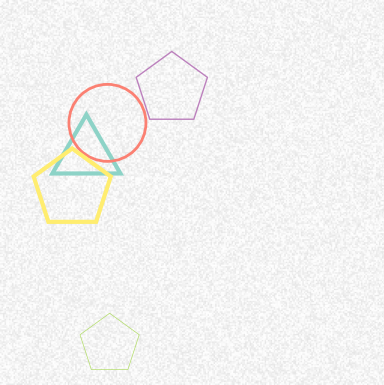[{"shape": "triangle", "thickness": 3, "radius": 0.51, "center": [0.224, 0.6]}, {"shape": "circle", "thickness": 2, "radius": 0.5, "center": [0.279, 0.681]}, {"shape": "pentagon", "thickness": 0.5, "radius": 0.4, "center": [0.285, 0.106]}, {"shape": "pentagon", "thickness": 1, "radius": 0.49, "center": [0.446, 0.769]}, {"shape": "pentagon", "thickness": 3, "radius": 0.53, "center": [0.188, 0.509]}]